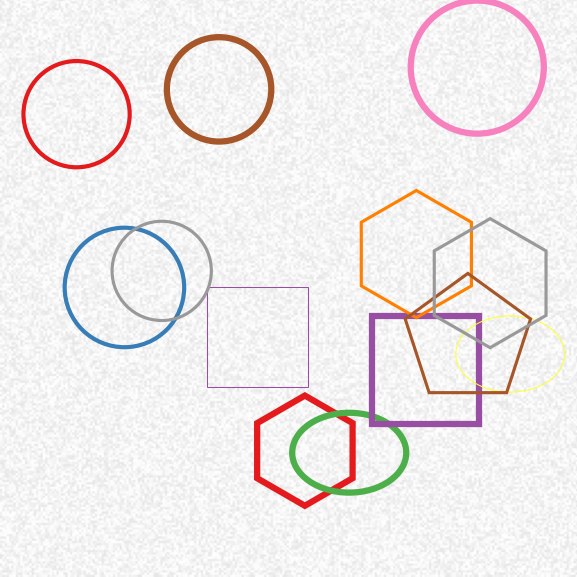[{"shape": "circle", "thickness": 2, "radius": 0.46, "center": [0.133, 0.801]}, {"shape": "hexagon", "thickness": 3, "radius": 0.48, "center": [0.528, 0.219]}, {"shape": "circle", "thickness": 2, "radius": 0.52, "center": [0.215, 0.501]}, {"shape": "oval", "thickness": 3, "radius": 0.49, "center": [0.605, 0.215]}, {"shape": "square", "thickness": 0.5, "radius": 0.44, "center": [0.446, 0.416]}, {"shape": "square", "thickness": 3, "radius": 0.46, "center": [0.737, 0.358]}, {"shape": "hexagon", "thickness": 1.5, "radius": 0.55, "center": [0.721, 0.559]}, {"shape": "oval", "thickness": 0.5, "radius": 0.47, "center": [0.884, 0.386]}, {"shape": "circle", "thickness": 3, "radius": 0.45, "center": [0.379, 0.844]}, {"shape": "pentagon", "thickness": 1.5, "radius": 0.57, "center": [0.81, 0.412]}, {"shape": "circle", "thickness": 3, "radius": 0.58, "center": [0.826, 0.883]}, {"shape": "circle", "thickness": 1.5, "radius": 0.43, "center": [0.28, 0.53]}, {"shape": "hexagon", "thickness": 1.5, "radius": 0.56, "center": [0.849, 0.509]}]